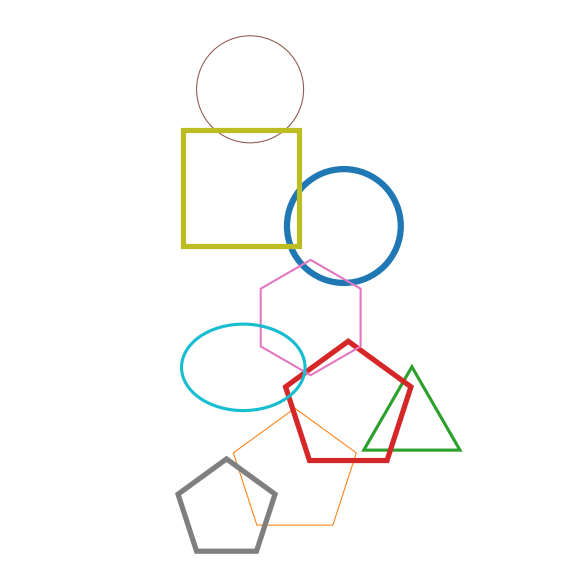[{"shape": "circle", "thickness": 3, "radius": 0.49, "center": [0.595, 0.608]}, {"shape": "pentagon", "thickness": 0.5, "radius": 0.56, "center": [0.511, 0.18]}, {"shape": "triangle", "thickness": 1.5, "radius": 0.48, "center": [0.713, 0.268]}, {"shape": "pentagon", "thickness": 2.5, "radius": 0.57, "center": [0.603, 0.294]}, {"shape": "circle", "thickness": 0.5, "radius": 0.46, "center": [0.433, 0.844]}, {"shape": "hexagon", "thickness": 1, "radius": 0.5, "center": [0.538, 0.449]}, {"shape": "pentagon", "thickness": 2.5, "radius": 0.44, "center": [0.392, 0.116]}, {"shape": "square", "thickness": 2.5, "radius": 0.5, "center": [0.418, 0.673]}, {"shape": "oval", "thickness": 1.5, "radius": 0.53, "center": [0.421, 0.363]}]